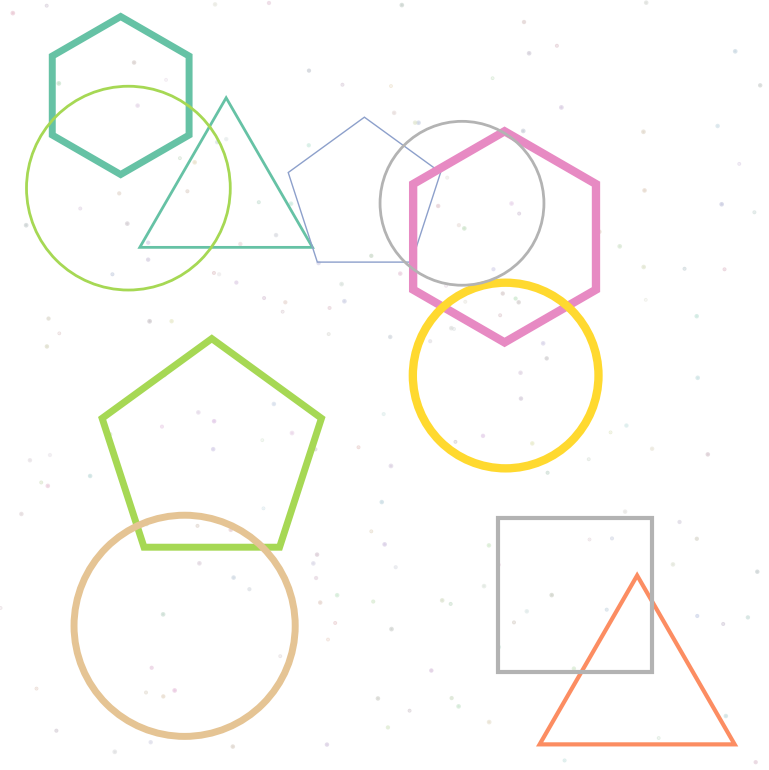[{"shape": "triangle", "thickness": 1, "radius": 0.65, "center": [0.294, 0.743]}, {"shape": "hexagon", "thickness": 2.5, "radius": 0.51, "center": [0.157, 0.876]}, {"shape": "triangle", "thickness": 1.5, "radius": 0.73, "center": [0.827, 0.106]}, {"shape": "pentagon", "thickness": 0.5, "radius": 0.52, "center": [0.473, 0.744]}, {"shape": "hexagon", "thickness": 3, "radius": 0.69, "center": [0.655, 0.692]}, {"shape": "pentagon", "thickness": 2.5, "radius": 0.75, "center": [0.275, 0.41]}, {"shape": "circle", "thickness": 1, "radius": 0.66, "center": [0.167, 0.756]}, {"shape": "circle", "thickness": 3, "radius": 0.6, "center": [0.657, 0.512]}, {"shape": "circle", "thickness": 2.5, "radius": 0.72, "center": [0.24, 0.187]}, {"shape": "circle", "thickness": 1, "radius": 0.53, "center": [0.6, 0.736]}, {"shape": "square", "thickness": 1.5, "radius": 0.5, "center": [0.747, 0.227]}]